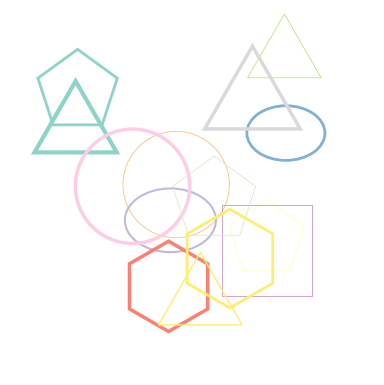[{"shape": "pentagon", "thickness": 2, "radius": 0.54, "center": [0.202, 0.763]}, {"shape": "triangle", "thickness": 3, "radius": 0.62, "center": [0.196, 0.666]}, {"shape": "pentagon", "thickness": 0.5, "radius": 0.51, "center": [0.692, 0.379]}, {"shape": "oval", "thickness": 1.5, "radius": 0.59, "center": [0.443, 0.428]}, {"shape": "hexagon", "thickness": 2.5, "radius": 0.59, "center": [0.438, 0.256]}, {"shape": "oval", "thickness": 2, "radius": 0.51, "center": [0.743, 0.654]}, {"shape": "circle", "thickness": 0.5, "radius": 0.69, "center": [0.457, 0.521]}, {"shape": "triangle", "thickness": 0.5, "radius": 0.55, "center": [0.739, 0.853]}, {"shape": "circle", "thickness": 2.5, "radius": 0.74, "center": [0.344, 0.516]}, {"shape": "triangle", "thickness": 2.5, "radius": 0.72, "center": [0.656, 0.737]}, {"shape": "square", "thickness": 0.5, "radius": 0.59, "center": [0.693, 0.349]}, {"shape": "pentagon", "thickness": 0.5, "radius": 0.57, "center": [0.556, 0.481]}, {"shape": "hexagon", "thickness": 2, "radius": 0.64, "center": [0.597, 0.328]}, {"shape": "triangle", "thickness": 1, "radius": 0.63, "center": [0.52, 0.219]}]